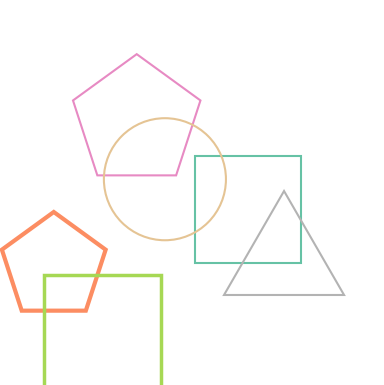[{"shape": "square", "thickness": 1.5, "radius": 0.69, "center": [0.645, 0.456]}, {"shape": "pentagon", "thickness": 3, "radius": 0.71, "center": [0.14, 0.308]}, {"shape": "pentagon", "thickness": 1.5, "radius": 0.87, "center": [0.355, 0.685]}, {"shape": "square", "thickness": 2.5, "radius": 0.76, "center": [0.266, 0.135]}, {"shape": "circle", "thickness": 1.5, "radius": 0.79, "center": [0.428, 0.534]}, {"shape": "triangle", "thickness": 1.5, "radius": 0.9, "center": [0.738, 0.324]}]